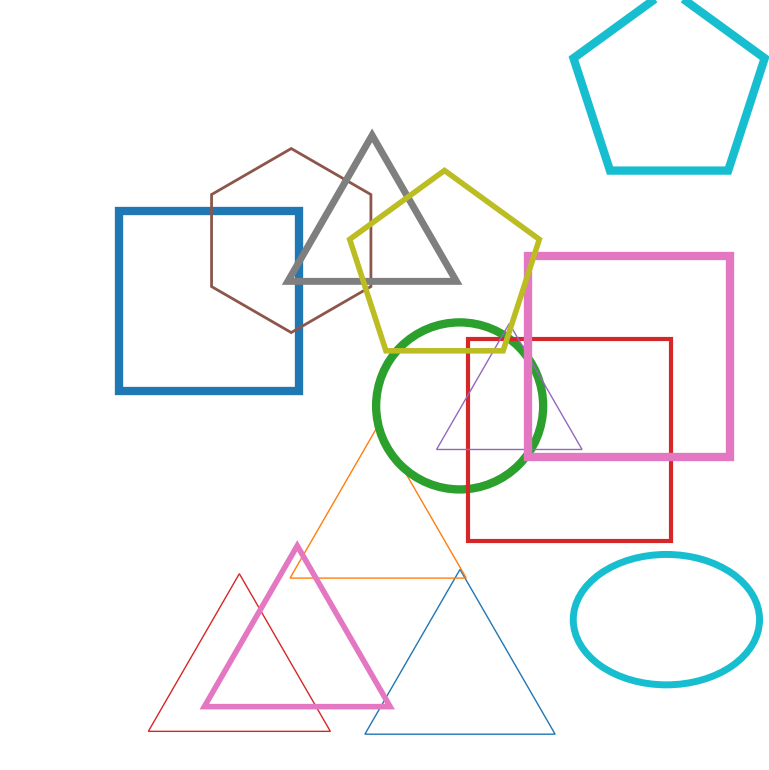[{"shape": "triangle", "thickness": 0.5, "radius": 0.71, "center": [0.597, 0.118]}, {"shape": "square", "thickness": 3, "radius": 0.58, "center": [0.271, 0.609]}, {"shape": "triangle", "thickness": 0.5, "radius": 0.66, "center": [0.491, 0.315]}, {"shape": "circle", "thickness": 3, "radius": 0.54, "center": [0.597, 0.473]}, {"shape": "triangle", "thickness": 0.5, "radius": 0.68, "center": [0.311, 0.118]}, {"shape": "square", "thickness": 1.5, "radius": 0.66, "center": [0.74, 0.428]}, {"shape": "triangle", "thickness": 0.5, "radius": 0.55, "center": [0.661, 0.471]}, {"shape": "hexagon", "thickness": 1, "radius": 0.6, "center": [0.378, 0.688]}, {"shape": "square", "thickness": 3, "radius": 0.65, "center": [0.817, 0.537]}, {"shape": "triangle", "thickness": 2, "radius": 0.7, "center": [0.386, 0.152]}, {"shape": "triangle", "thickness": 2.5, "radius": 0.63, "center": [0.483, 0.698]}, {"shape": "pentagon", "thickness": 2, "radius": 0.65, "center": [0.577, 0.649]}, {"shape": "oval", "thickness": 2.5, "radius": 0.6, "center": [0.865, 0.195]}, {"shape": "pentagon", "thickness": 3, "radius": 0.65, "center": [0.869, 0.884]}]